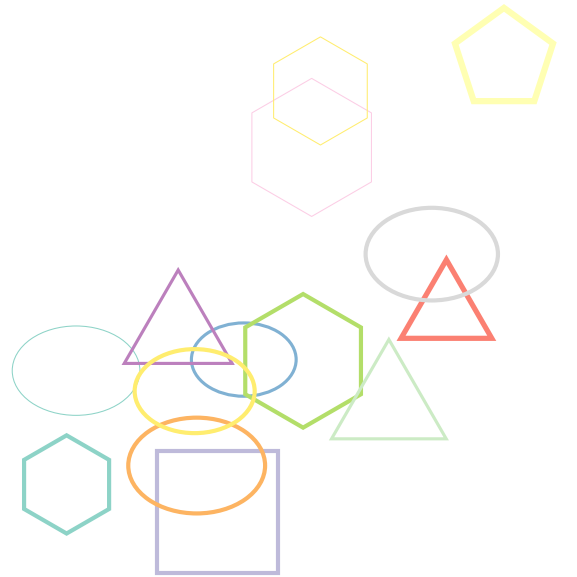[{"shape": "oval", "thickness": 0.5, "radius": 0.55, "center": [0.132, 0.357]}, {"shape": "hexagon", "thickness": 2, "radius": 0.43, "center": [0.115, 0.16]}, {"shape": "pentagon", "thickness": 3, "radius": 0.45, "center": [0.873, 0.896]}, {"shape": "square", "thickness": 2, "radius": 0.53, "center": [0.377, 0.113]}, {"shape": "triangle", "thickness": 2.5, "radius": 0.45, "center": [0.773, 0.459]}, {"shape": "oval", "thickness": 1.5, "radius": 0.45, "center": [0.422, 0.376]}, {"shape": "oval", "thickness": 2, "radius": 0.59, "center": [0.341, 0.193]}, {"shape": "hexagon", "thickness": 2, "radius": 0.58, "center": [0.525, 0.374]}, {"shape": "hexagon", "thickness": 0.5, "radius": 0.6, "center": [0.54, 0.744]}, {"shape": "oval", "thickness": 2, "radius": 0.57, "center": [0.748, 0.559]}, {"shape": "triangle", "thickness": 1.5, "radius": 0.54, "center": [0.309, 0.424]}, {"shape": "triangle", "thickness": 1.5, "radius": 0.57, "center": [0.673, 0.297]}, {"shape": "hexagon", "thickness": 0.5, "radius": 0.47, "center": [0.555, 0.842]}, {"shape": "oval", "thickness": 2, "radius": 0.52, "center": [0.337, 0.322]}]